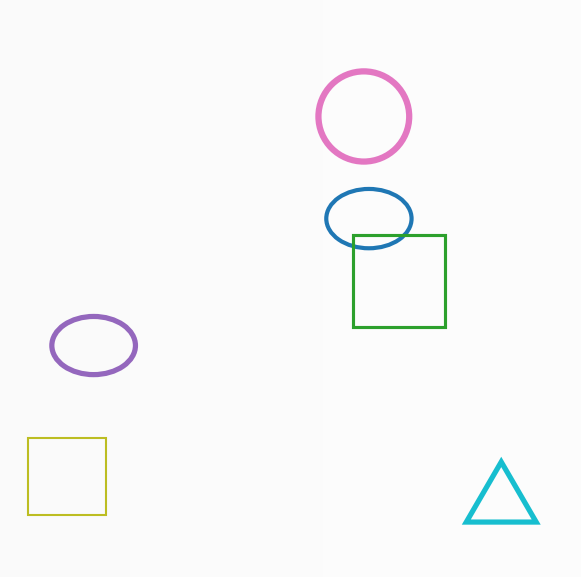[{"shape": "oval", "thickness": 2, "radius": 0.37, "center": [0.635, 0.621]}, {"shape": "square", "thickness": 1.5, "radius": 0.4, "center": [0.686, 0.513]}, {"shape": "oval", "thickness": 2.5, "radius": 0.36, "center": [0.161, 0.401]}, {"shape": "circle", "thickness": 3, "radius": 0.39, "center": [0.626, 0.797]}, {"shape": "square", "thickness": 1, "radius": 0.33, "center": [0.115, 0.175]}, {"shape": "triangle", "thickness": 2.5, "radius": 0.35, "center": [0.862, 0.13]}]